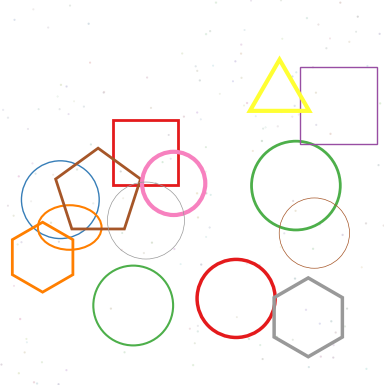[{"shape": "square", "thickness": 2, "radius": 0.42, "center": [0.379, 0.604]}, {"shape": "circle", "thickness": 2.5, "radius": 0.51, "center": [0.613, 0.225]}, {"shape": "circle", "thickness": 1, "radius": 0.5, "center": [0.157, 0.481]}, {"shape": "circle", "thickness": 1.5, "radius": 0.52, "center": [0.346, 0.206]}, {"shape": "circle", "thickness": 2, "radius": 0.58, "center": [0.769, 0.518]}, {"shape": "square", "thickness": 1, "radius": 0.5, "center": [0.879, 0.726]}, {"shape": "oval", "thickness": 1.5, "radius": 0.41, "center": [0.181, 0.409]}, {"shape": "hexagon", "thickness": 2, "radius": 0.45, "center": [0.111, 0.332]}, {"shape": "triangle", "thickness": 3, "radius": 0.44, "center": [0.726, 0.756]}, {"shape": "circle", "thickness": 0.5, "radius": 0.46, "center": [0.817, 0.395]}, {"shape": "pentagon", "thickness": 2, "radius": 0.58, "center": [0.255, 0.499]}, {"shape": "circle", "thickness": 3, "radius": 0.41, "center": [0.451, 0.524]}, {"shape": "circle", "thickness": 0.5, "radius": 0.5, "center": [0.379, 0.427]}, {"shape": "hexagon", "thickness": 2.5, "radius": 0.51, "center": [0.801, 0.176]}]